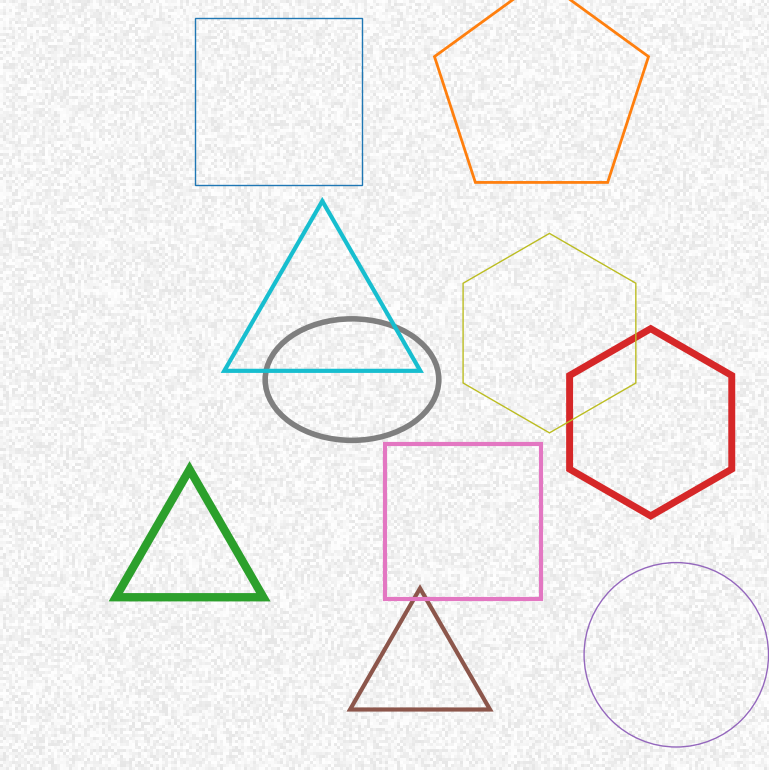[{"shape": "square", "thickness": 0.5, "radius": 0.54, "center": [0.362, 0.869]}, {"shape": "pentagon", "thickness": 1, "radius": 0.73, "center": [0.703, 0.881]}, {"shape": "triangle", "thickness": 3, "radius": 0.55, "center": [0.246, 0.28]}, {"shape": "hexagon", "thickness": 2.5, "radius": 0.61, "center": [0.845, 0.452]}, {"shape": "circle", "thickness": 0.5, "radius": 0.6, "center": [0.878, 0.15]}, {"shape": "triangle", "thickness": 1.5, "radius": 0.52, "center": [0.545, 0.131]}, {"shape": "square", "thickness": 1.5, "radius": 0.5, "center": [0.601, 0.323]}, {"shape": "oval", "thickness": 2, "radius": 0.56, "center": [0.457, 0.507]}, {"shape": "hexagon", "thickness": 0.5, "radius": 0.65, "center": [0.714, 0.567]}, {"shape": "triangle", "thickness": 1.5, "radius": 0.73, "center": [0.419, 0.592]}]